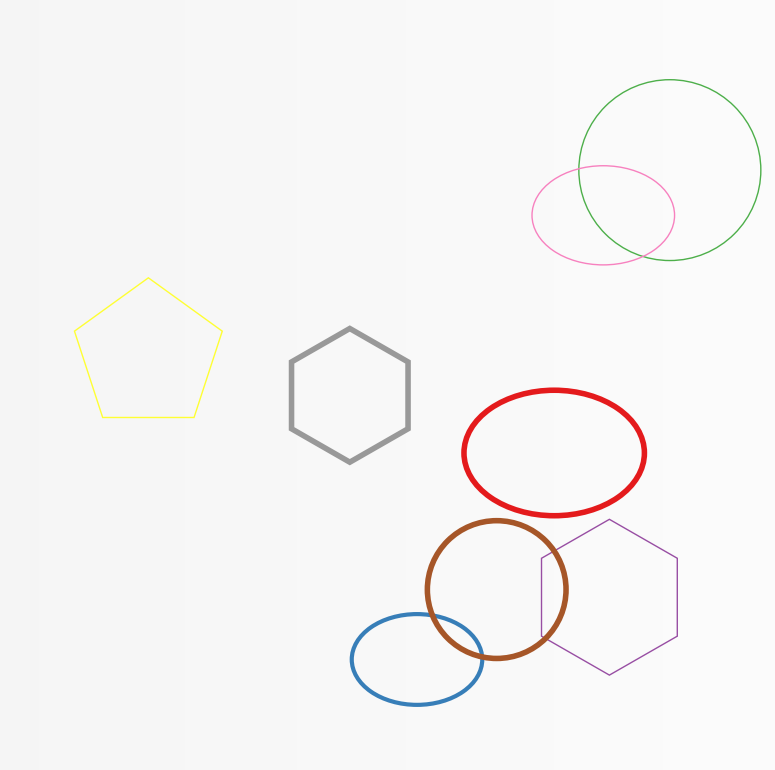[{"shape": "oval", "thickness": 2, "radius": 0.58, "center": [0.715, 0.412]}, {"shape": "oval", "thickness": 1.5, "radius": 0.42, "center": [0.538, 0.144]}, {"shape": "circle", "thickness": 0.5, "radius": 0.59, "center": [0.864, 0.779]}, {"shape": "hexagon", "thickness": 0.5, "radius": 0.51, "center": [0.786, 0.224]}, {"shape": "pentagon", "thickness": 0.5, "radius": 0.5, "center": [0.191, 0.539]}, {"shape": "circle", "thickness": 2, "radius": 0.45, "center": [0.641, 0.234]}, {"shape": "oval", "thickness": 0.5, "radius": 0.46, "center": [0.778, 0.72]}, {"shape": "hexagon", "thickness": 2, "radius": 0.43, "center": [0.451, 0.487]}]